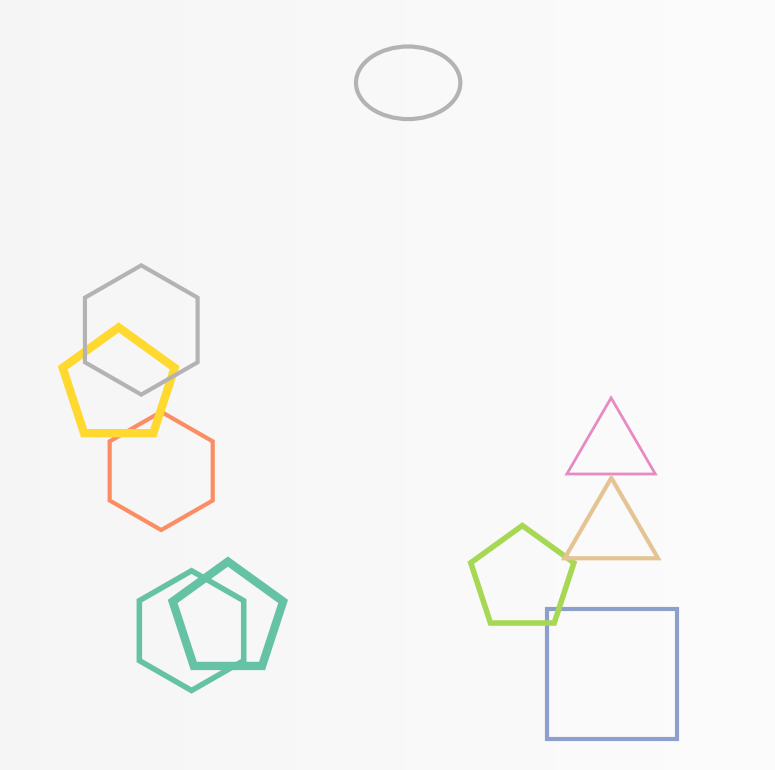[{"shape": "hexagon", "thickness": 2, "radius": 0.39, "center": [0.247, 0.181]}, {"shape": "pentagon", "thickness": 3, "radius": 0.37, "center": [0.294, 0.196]}, {"shape": "hexagon", "thickness": 1.5, "radius": 0.38, "center": [0.208, 0.388]}, {"shape": "square", "thickness": 1.5, "radius": 0.42, "center": [0.79, 0.125]}, {"shape": "triangle", "thickness": 1, "radius": 0.33, "center": [0.789, 0.417]}, {"shape": "pentagon", "thickness": 2, "radius": 0.35, "center": [0.674, 0.248]}, {"shape": "pentagon", "thickness": 3, "radius": 0.38, "center": [0.153, 0.499]}, {"shape": "triangle", "thickness": 1.5, "radius": 0.35, "center": [0.789, 0.31]}, {"shape": "hexagon", "thickness": 1.5, "radius": 0.42, "center": [0.182, 0.571]}, {"shape": "oval", "thickness": 1.5, "radius": 0.34, "center": [0.527, 0.892]}]